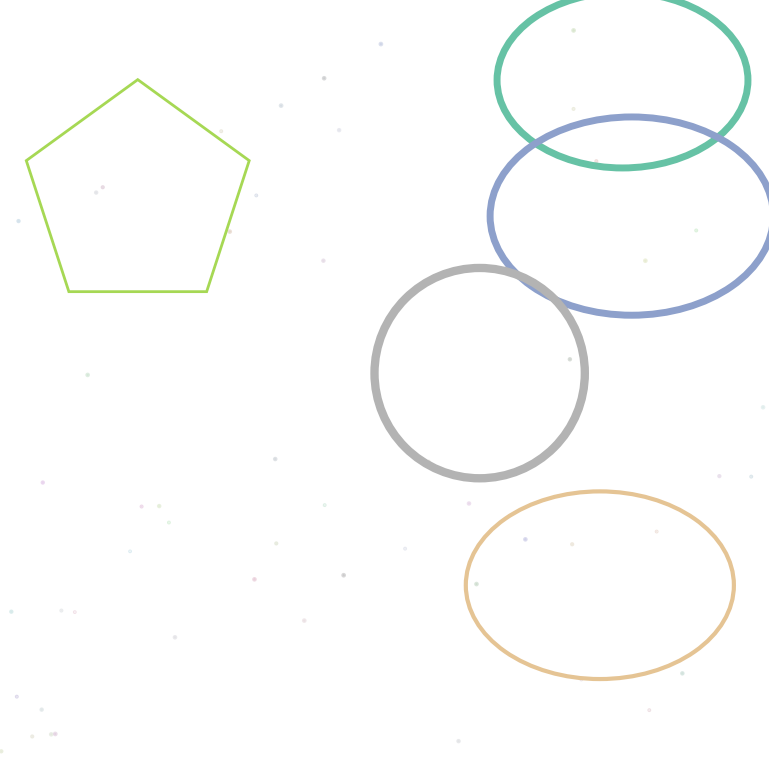[{"shape": "oval", "thickness": 2.5, "radius": 0.81, "center": [0.808, 0.896]}, {"shape": "oval", "thickness": 2.5, "radius": 0.92, "center": [0.82, 0.719]}, {"shape": "pentagon", "thickness": 1, "radius": 0.76, "center": [0.179, 0.744]}, {"shape": "oval", "thickness": 1.5, "radius": 0.87, "center": [0.779, 0.24]}, {"shape": "circle", "thickness": 3, "radius": 0.68, "center": [0.623, 0.515]}]